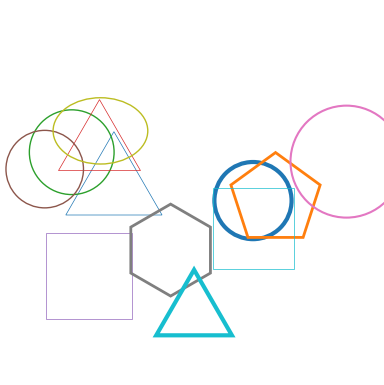[{"shape": "circle", "thickness": 3, "radius": 0.5, "center": [0.657, 0.479]}, {"shape": "triangle", "thickness": 0.5, "radius": 0.72, "center": [0.296, 0.514]}, {"shape": "pentagon", "thickness": 2, "radius": 0.61, "center": [0.716, 0.482]}, {"shape": "circle", "thickness": 1, "radius": 0.55, "center": [0.186, 0.605]}, {"shape": "triangle", "thickness": 0.5, "radius": 0.61, "center": [0.258, 0.618]}, {"shape": "square", "thickness": 0.5, "radius": 0.56, "center": [0.231, 0.282]}, {"shape": "circle", "thickness": 1, "radius": 0.5, "center": [0.116, 0.561]}, {"shape": "circle", "thickness": 1.5, "radius": 0.73, "center": [0.9, 0.58]}, {"shape": "hexagon", "thickness": 2, "radius": 0.6, "center": [0.443, 0.35]}, {"shape": "oval", "thickness": 1, "radius": 0.61, "center": [0.261, 0.66]}, {"shape": "triangle", "thickness": 3, "radius": 0.57, "center": [0.504, 0.186]}, {"shape": "square", "thickness": 0.5, "radius": 0.53, "center": [0.659, 0.407]}]